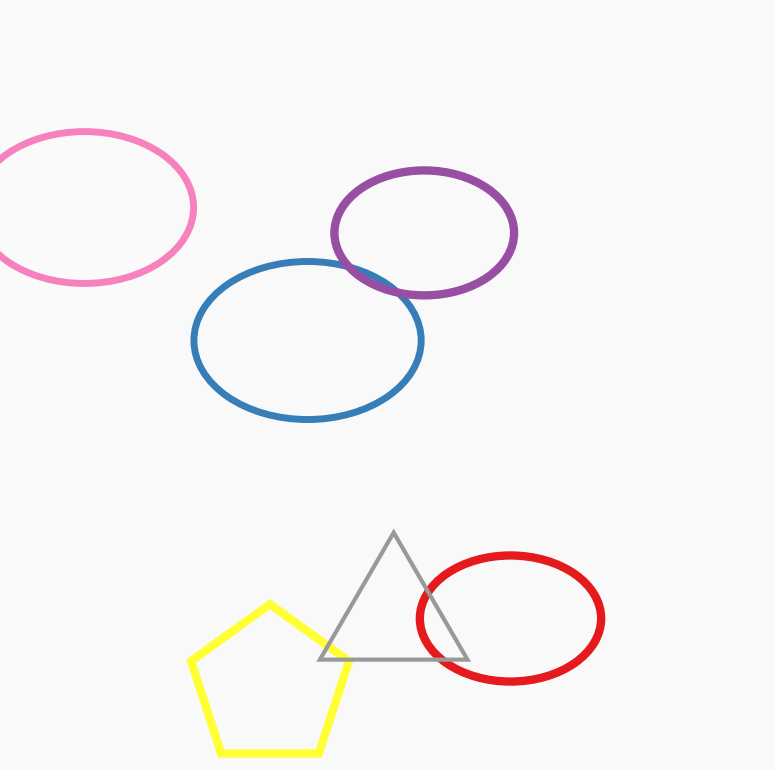[{"shape": "oval", "thickness": 3, "radius": 0.58, "center": [0.659, 0.197]}, {"shape": "oval", "thickness": 2.5, "radius": 0.73, "center": [0.397, 0.558]}, {"shape": "oval", "thickness": 3, "radius": 0.58, "center": [0.547, 0.698]}, {"shape": "pentagon", "thickness": 3, "radius": 0.54, "center": [0.348, 0.108]}, {"shape": "oval", "thickness": 2.5, "radius": 0.7, "center": [0.109, 0.73]}, {"shape": "triangle", "thickness": 1.5, "radius": 0.55, "center": [0.508, 0.198]}]